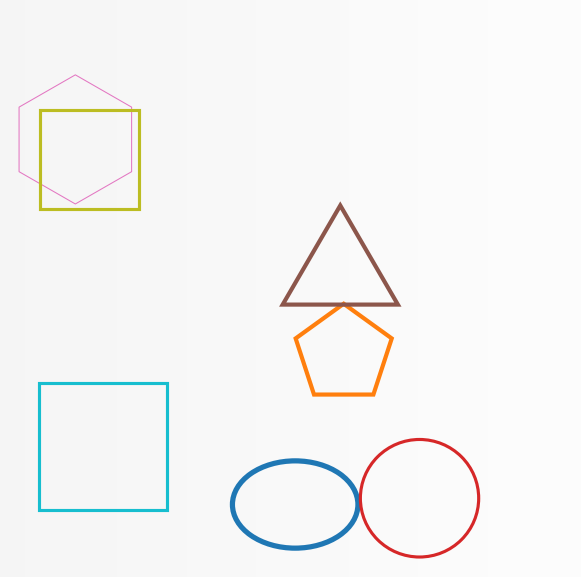[{"shape": "oval", "thickness": 2.5, "radius": 0.54, "center": [0.508, 0.126]}, {"shape": "pentagon", "thickness": 2, "radius": 0.43, "center": [0.591, 0.386]}, {"shape": "circle", "thickness": 1.5, "radius": 0.51, "center": [0.722, 0.136]}, {"shape": "triangle", "thickness": 2, "radius": 0.57, "center": [0.585, 0.529]}, {"shape": "hexagon", "thickness": 0.5, "radius": 0.56, "center": [0.13, 0.758]}, {"shape": "square", "thickness": 1.5, "radius": 0.43, "center": [0.154, 0.723]}, {"shape": "square", "thickness": 1.5, "radius": 0.55, "center": [0.177, 0.226]}]